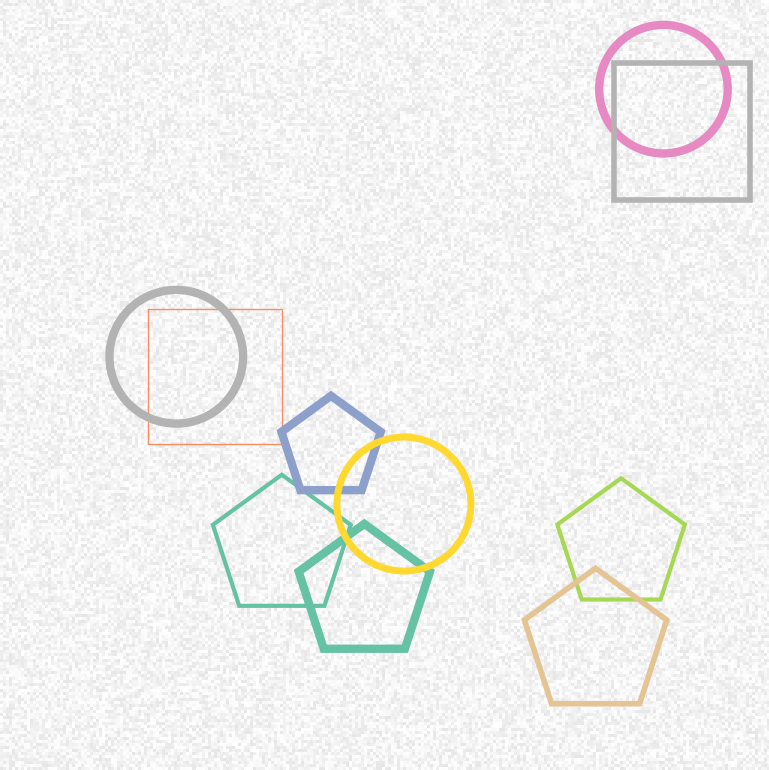[{"shape": "pentagon", "thickness": 3, "radius": 0.45, "center": [0.473, 0.23]}, {"shape": "pentagon", "thickness": 1.5, "radius": 0.47, "center": [0.366, 0.289]}, {"shape": "square", "thickness": 0.5, "radius": 0.44, "center": [0.279, 0.511]}, {"shape": "pentagon", "thickness": 3, "radius": 0.34, "center": [0.43, 0.418]}, {"shape": "circle", "thickness": 3, "radius": 0.42, "center": [0.862, 0.884]}, {"shape": "pentagon", "thickness": 1.5, "radius": 0.44, "center": [0.807, 0.292]}, {"shape": "circle", "thickness": 2.5, "radius": 0.44, "center": [0.525, 0.345]}, {"shape": "pentagon", "thickness": 2, "radius": 0.49, "center": [0.773, 0.165]}, {"shape": "circle", "thickness": 3, "radius": 0.43, "center": [0.229, 0.537]}, {"shape": "square", "thickness": 2, "radius": 0.44, "center": [0.886, 0.829]}]